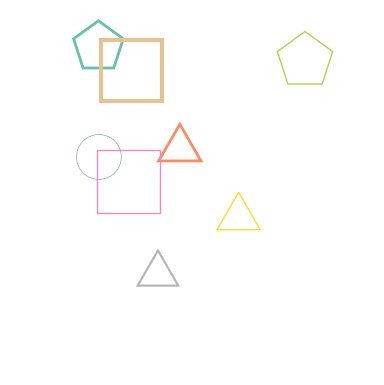[{"shape": "pentagon", "thickness": 2, "radius": 0.34, "center": [0.256, 0.878]}, {"shape": "triangle", "thickness": 2, "radius": 0.32, "center": [0.467, 0.614]}, {"shape": "circle", "thickness": 0.5, "radius": 0.29, "center": [0.257, 0.592]}, {"shape": "square", "thickness": 1, "radius": 0.41, "center": [0.334, 0.529]}, {"shape": "pentagon", "thickness": 1, "radius": 0.38, "center": [0.792, 0.843]}, {"shape": "triangle", "thickness": 1, "radius": 0.32, "center": [0.62, 0.436]}, {"shape": "square", "thickness": 3, "radius": 0.39, "center": [0.341, 0.817]}, {"shape": "triangle", "thickness": 1.5, "radius": 0.3, "center": [0.41, 0.289]}]